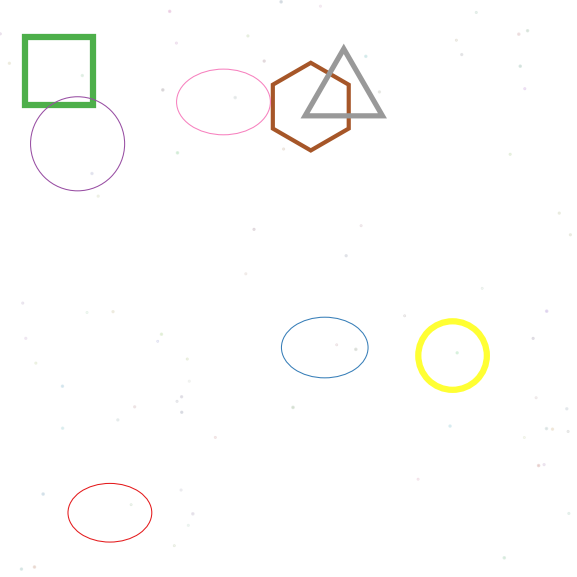[{"shape": "oval", "thickness": 0.5, "radius": 0.36, "center": [0.19, 0.111]}, {"shape": "oval", "thickness": 0.5, "radius": 0.37, "center": [0.562, 0.397]}, {"shape": "square", "thickness": 3, "radius": 0.29, "center": [0.102, 0.876]}, {"shape": "circle", "thickness": 0.5, "radius": 0.41, "center": [0.134, 0.75]}, {"shape": "circle", "thickness": 3, "radius": 0.3, "center": [0.784, 0.383]}, {"shape": "hexagon", "thickness": 2, "radius": 0.38, "center": [0.538, 0.815]}, {"shape": "oval", "thickness": 0.5, "radius": 0.41, "center": [0.387, 0.823]}, {"shape": "triangle", "thickness": 2.5, "radius": 0.39, "center": [0.595, 0.837]}]